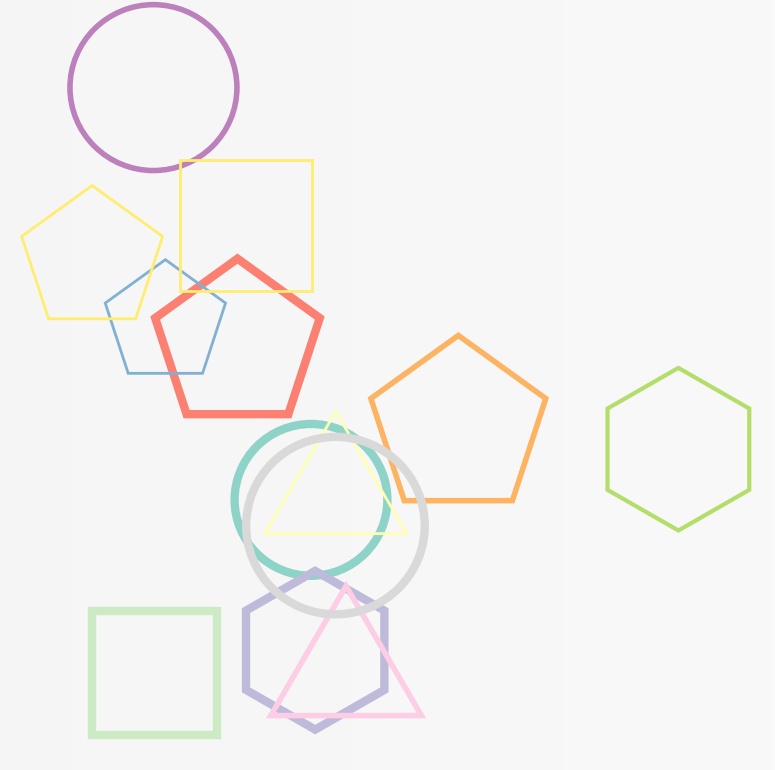[{"shape": "circle", "thickness": 3, "radius": 0.49, "center": [0.401, 0.351]}, {"shape": "triangle", "thickness": 1, "radius": 0.53, "center": [0.433, 0.36]}, {"shape": "hexagon", "thickness": 3, "radius": 0.52, "center": [0.407, 0.156]}, {"shape": "pentagon", "thickness": 3, "radius": 0.56, "center": [0.306, 0.552]}, {"shape": "pentagon", "thickness": 1, "radius": 0.41, "center": [0.213, 0.581]}, {"shape": "pentagon", "thickness": 2, "radius": 0.59, "center": [0.591, 0.446]}, {"shape": "hexagon", "thickness": 1.5, "radius": 0.53, "center": [0.875, 0.417]}, {"shape": "triangle", "thickness": 2, "radius": 0.56, "center": [0.447, 0.127]}, {"shape": "circle", "thickness": 3, "radius": 0.58, "center": [0.433, 0.317]}, {"shape": "circle", "thickness": 2, "radius": 0.54, "center": [0.198, 0.886]}, {"shape": "square", "thickness": 3, "radius": 0.41, "center": [0.2, 0.126]}, {"shape": "pentagon", "thickness": 1, "radius": 0.48, "center": [0.119, 0.663]}, {"shape": "square", "thickness": 1, "radius": 0.43, "center": [0.317, 0.707]}]